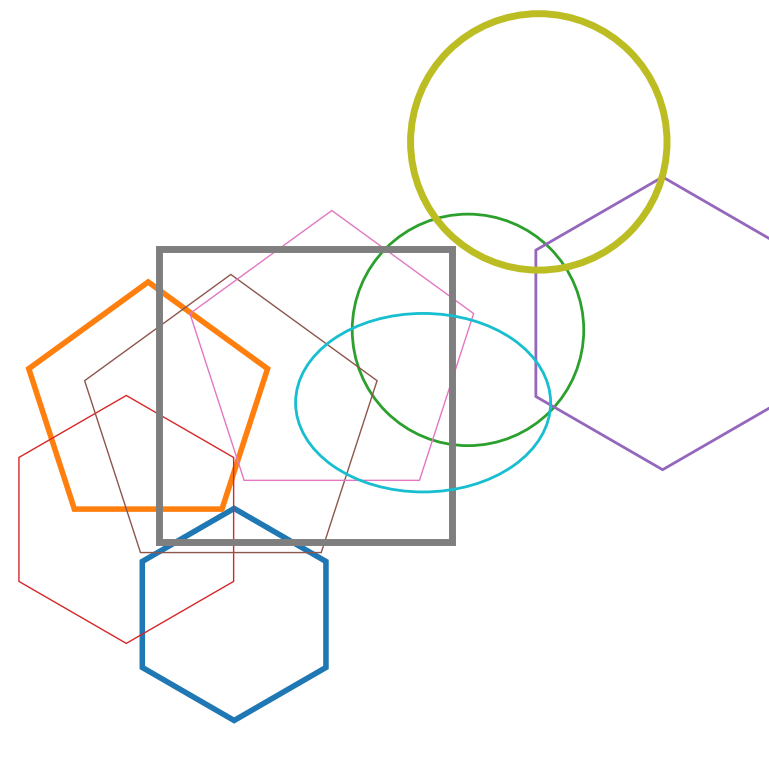[{"shape": "hexagon", "thickness": 2, "radius": 0.69, "center": [0.304, 0.202]}, {"shape": "pentagon", "thickness": 2, "radius": 0.82, "center": [0.192, 0.471]}, {"shape": "circle", "thickness": 1, "radius": 0.75, "center": [0.608, 0.572]}, {"shape": "hexagon", "thickness": 0.5, "radius": 0.8, "center": [0.164, 0.325]}, {"shape": "hexagon", "thickness": 1, "radius": 0.95, "center": [0.861, 0.58]}, {"shape": "pentagon", "thickness": 0.5, "radius": 1.0, "center": [0.3, 0.444]}, {"shape": "pentagon", "thickness": 0.5, "radius": 0.97, "center": [0.431, 0.533]}, {"shape": "square", "thickness": 2.5, "radius": 0.95, "center": [0.397, 0.486]}, {"shape": "circle", "thickness": 2.5, "radius": 0.83, "center": [0.7, 0.816]}, {"shape": "oval", "thickness": 1, "radius": 0.83, "center": [0.549, 0.477]}]